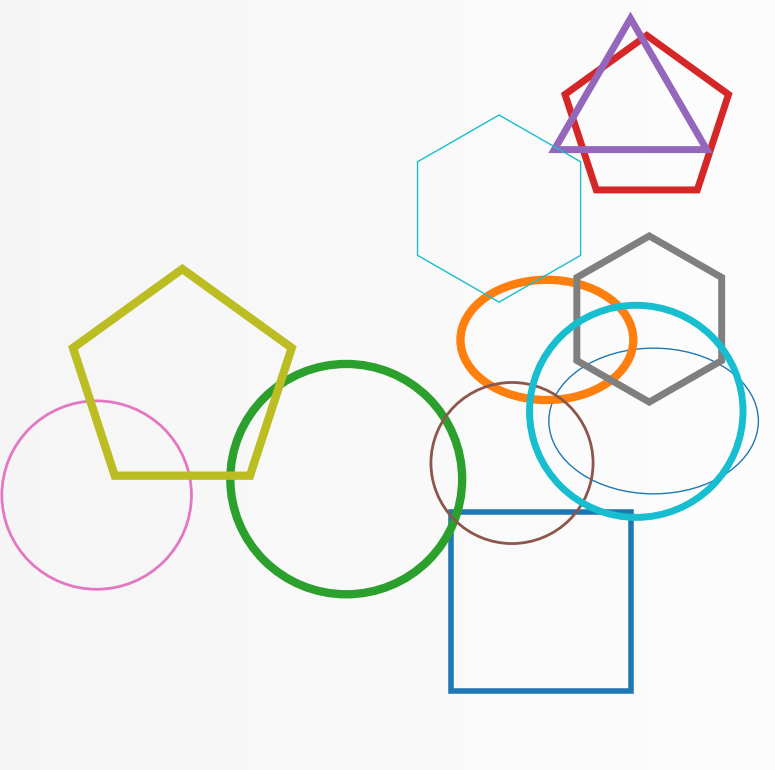[{"shape": "oval", "thickness": 0.5, "radius": 0.68, "center": [0.843, 0.453]}, {"shape": "square", "thickness": 2, "radius": 0.58, "center": [0.698, 0.219]}, {"shape": "oval", "thickness": 3, "radius": 0.56, "center": [0.706, 0.559]}, {"shape": "circle", "thickness": 3, "radius": 0.75, "center": [0.447, 0.378]}, {"shape": "pentagon", "thickness": 2.5, "radius": 0.55, "center": [0.835, 0.843]}, {"shape": "triangle", "thickness": 2.5, "radius": 0.57, "center": [0.814, 0.862]}, {"shape": "circle", "thickness": 1, "radius": 0.52, "center": [0.661, 0.399]}, {"shape": "circle", "thickness": 1, "radius": 0.61, "center": [0.125, 0.357]}, {"shape": "hexagon", "thickness": 2.5, "radius": 0.54, "center": [0.838, 0.586]}, {"shape": "pentagon", "thickness": 3, "radius": 0.74, "center": [0.235, 0.502]}, {"shape": "hexagon", "thickness": 0.5, "radius": 0.61, "center": [0.644, 0.729]}, {"shape": "circle", "thickness": 2.5, "radius": 0.69, "center": [0.821, 0.466]}]